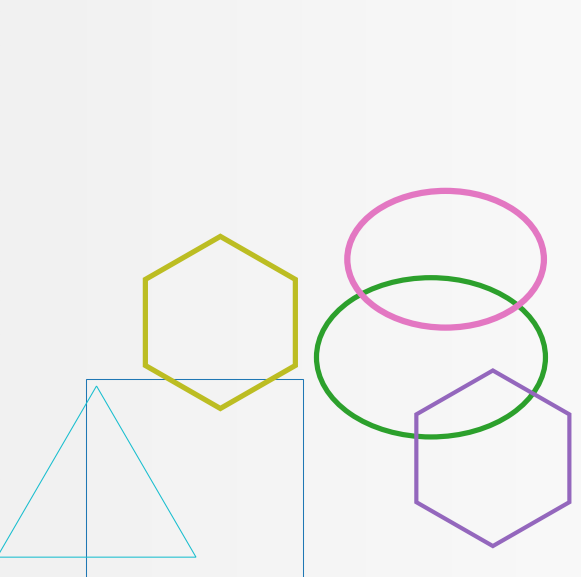[{"shape": "square", "thickness": 0.5, "radius": 0.93, "center": [0.334, 0.156]}, {"shape": "oval", "thickness": 2.5, "radius": 0.98, "center": [0.741, 0.38]}, {"shape": "hexagon", "thickness": 2, "radius": 0.76, "center": [0.848, 0.206]}, {"shape": "oval", "thickness": 3, "radius": 0.85, "center": [0.767, 0.55]}, {"shape": "hexagon", "thickness": 2.5, "radius": 0.74, "center": [0.379, 0.441]}, {"shape": "triangle", "thickness": 0.5, "radius": 0.99, "center": [0.166, 0.133]}]